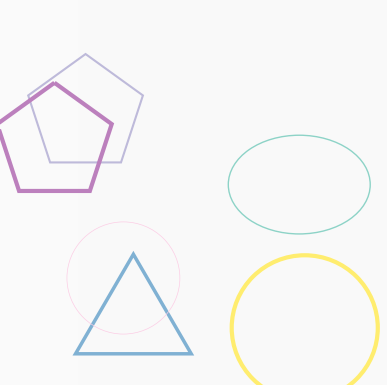[{"shape": "oval", "thickness": 1, "radius": 0.92, "center": [0.772, 0.521]}, {"shape": "pentagon", "thickness": 1.5, "radius": 0.78, "center": [0.221, 0.704]}, {"shape": "triangle", "thickness": 2.5, "radius": 0.86, "center": [0.344, 0.167]}, {"shape": "circle", "thickness": 0.5, "radius": 0.73, "center": [0.318, 0.278]}, {"shape": "pentagon", "thickness": 3, "radius": 0.78, "center": [0.141, 0.63]}, {"shape": "circle", "thickness": 3, "radius": 0.94, "center": [0.786, 0.148]}]